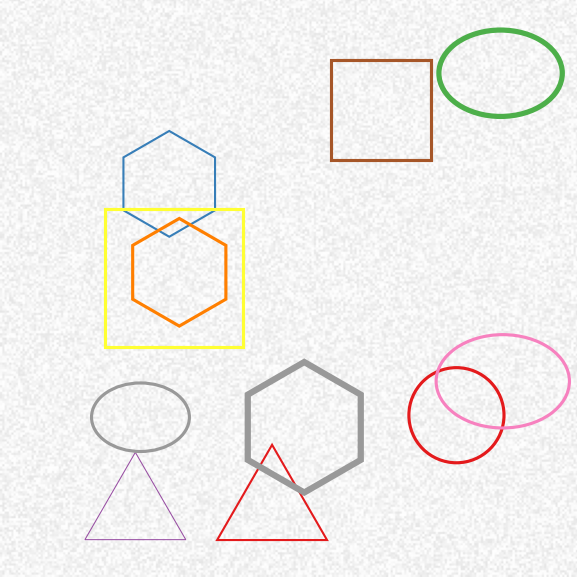[{"shape": "triangle", "thickness": 1, "radius": 0.55, "center": [0.471, 0.119]}, {"shape": "circle", "thickness": 1.5, "radius": 0.41, "center": [0.79, 0.28]}, {"shape": "hexagon", "thickness": 1, "radius": 0.46, "center": [0.293, 0.681]}, {"shape": "oval", "thickness": 2.5, "radius": 0.53, "center": [0.867, 0.872]}, {"shape": "triangle", "thickness": 0.5, "radius": 0.5, "center": [0.234, 0.115]}, {"shape": "hexagon", "thickness": 1.5, "radius": 0.47, "center": [0.31, 0.528]}, {"shape": "square", "thickness": 1.5, "radius": 0.6, "center": [0.302, 0.518]}, {"shape": "square", "thickness": 1.5, "radius": 0.43, "center": [0.66, 0.809]}, {"shape": "oval", "thickness": 1.5, "radius": 0.58, "center": [0.871, 0.339]}, {"shape": "hexagon", "thickness": 3, "radius": 0.56, "center": [0.527, 0.259]}, {"shape": "oval", "thickness": 1.5, "radius": 0.42, "center": [0.243, 0.277]}]